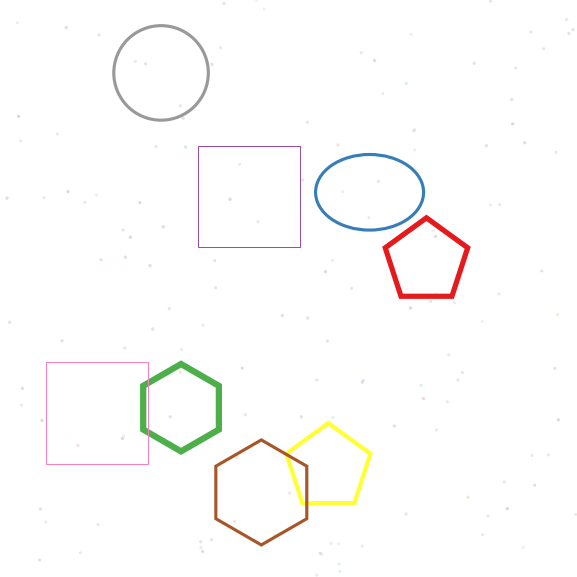[{"shape": "pentagon", "thickness": 2.5, "radius": 0.38, "center": [0.738, 0.547]}, {"shape": "oval", "thickness": 1.5, "radius": 0.47, "center": [0.64, 0.666]}, {"shape": "hexagon", "thickness": 3, "radius": 0.38, "center": [0.313, 0.293]}, {"shape": "square", "thickness": 0.5, "radius": 0.44, "center": [0.431, 0.659]}, {"shape": "pentagon", "thickness": 2, "radius": 0.38, "center": [0.569, 0.19]}, {"shape": "hexagon", "thickness": 1.5, "radius": 0.45, "center": [0.452, 0.146]}, {"shape": "square", "thickness": 0.5, "radius": 0.44, "center": [0.168, 0.284]}, {"shape": "circle", "thickness": 1.5, "radius": 0.41, "center": [0.279, 0.873]}]